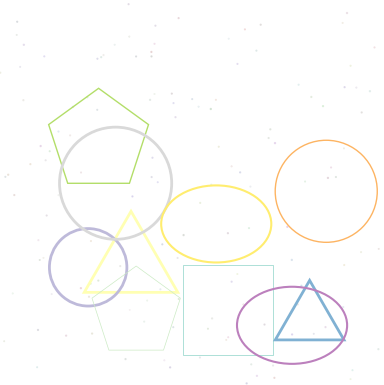[{"shape": "square", "thickness": 0.5, "radius": 0.58, "center": [0.593, 0.195]}, {"shape": "triangle", "thickness": 2, "radius": 0.7, "center": [0.34, 0.311]}, {"shape": "circle", "thickness": 2, "radius": 0.5, "center": [0.229, 0.306]}, {"shape": "triangle", "thickness": 2, "radius": 0.52, "center": [0.804, 0.169]}, {"shape": "circle", "thickness": 1, "radius": 0.66, "center": [0.847, 0.503]}, {"shape": "pentagon", "thickness": 1, "radius": 0.68, "center": [0.256, 0.634]}, {"shape": "circle", "thickness": 2, "radius": 0.73, "center": [0.3, 0.524]}, {"shape": "oval", "thickness": 1.5, "radius": 0.72, "center": [0.759, 0.155]}, {"shape": "pentagon", "thickness": 0.5, "radius": 0.6, "center": [0.354, 0.188]}, {"shape": "oval", "thickness": 1.5, "radius": 0.71, "center": [0.562, 0.418]}]